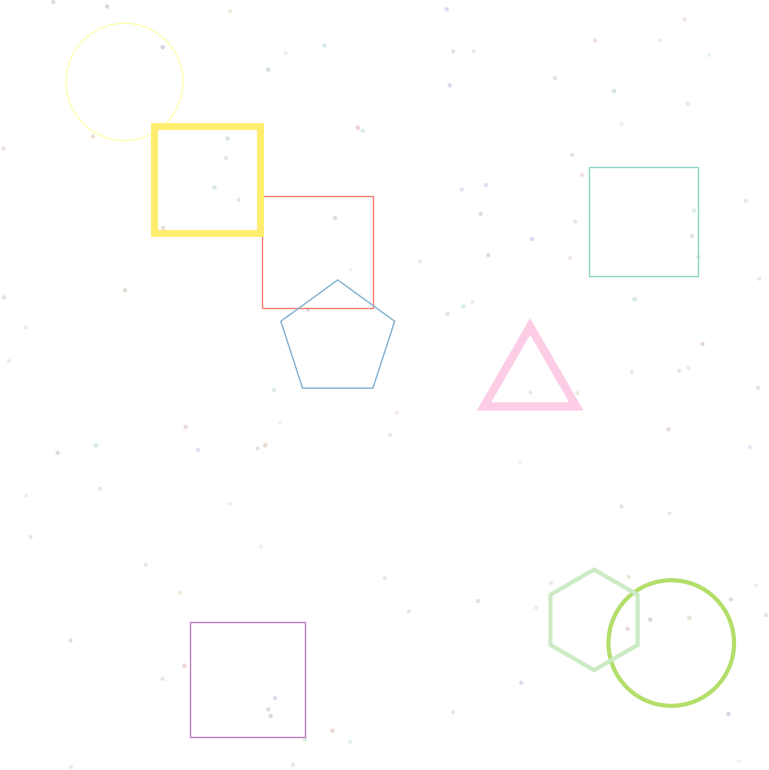[{"shape": "square", "thickness": 0.5, "radius": 0.36, "center": [0.836, 0.712]}, {"shape": "circle", "thickness": 0.5, "radius": 0.38, "center": [0.162, 0.894]}, {"shape": "square", "thickness": 0.5, "radius": 0.36, "center": [0.412, 0.673]}, {"shape": "pentagon", "thickness": 0.5, "radius": 0.39, "center": [0.439, 0.559]}, {"shape": "circle", "thickness": 1.5, "radius": 0.41, "center": [0.872, 0.165]}, {"shape": "triangle", "thickness": 3, "radius": 0.35, "center": [0.689, 0.507]}, {"shape": "square", "thickness": 0.5, "radius": 0.37, "center": [0.321, 0.117]}, {"shape": "hexagon", "thickness": 1.5, "radius": 0.33, "center": [0.771, 0.195]}, {"shape": "square", "thickness": 2.5, "radius": 0.35, "center": [0.268, 0.767]}]